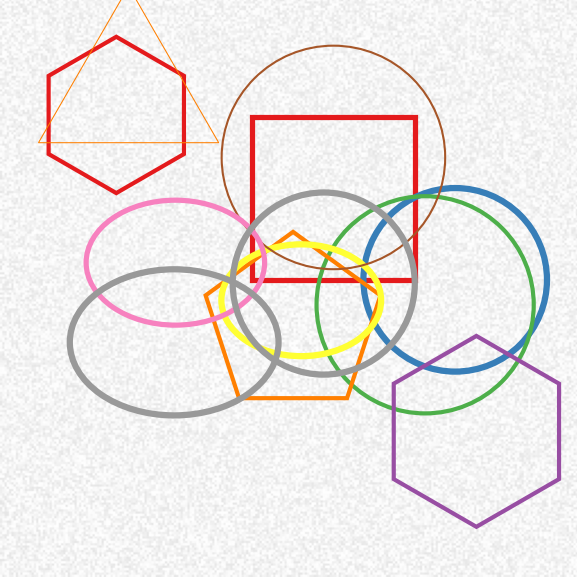[{"shape": "hexagon", "thickness": 2, "radius": 0.68, "center": [0.201, 0.8]}, {"shape": "square", "thickness": 2.5, "radius": 0.71, "center": [0.578, 0.655]}, {"shape": "circle", "thickness": 3, "radius": 0.79, "center": [0.788, 0.515]}, {"shape": "circle", "thickness": 2, "radius": 0.94, "center": [0.736, 0.471]}, {"shape": "hexagon", "thickness": 2, "radius": 0.83, "center": [0.825, 0.252]}, {"shape": "pentagon", "thickness": 2, "radius": 0.8, "center": [0.507, 0.438]}, {"shape": "triangle", "thickness": 0.5, "radius": 0.9, "center": [0.223, 0.842]}, {"shape": "oval", "thickness": 3, "radius": 0.69, "center": [0.522, 0.479]}, {"shape": "circle", "thickness": 1, "radius": 0.97, "center": [0.577, 0.727]}, {"shape": "oval", "thickness": 2.5, "radius": 0.77, "center": [0.304, 0.544]}, {"shape": "circle", "thickness": 3, "radius": 0.79, "center": [0.561, 0.508]}, {"shape": "oval", "thickness": 3, "radius": 0.9, "center": [0.302, 0.406]}]